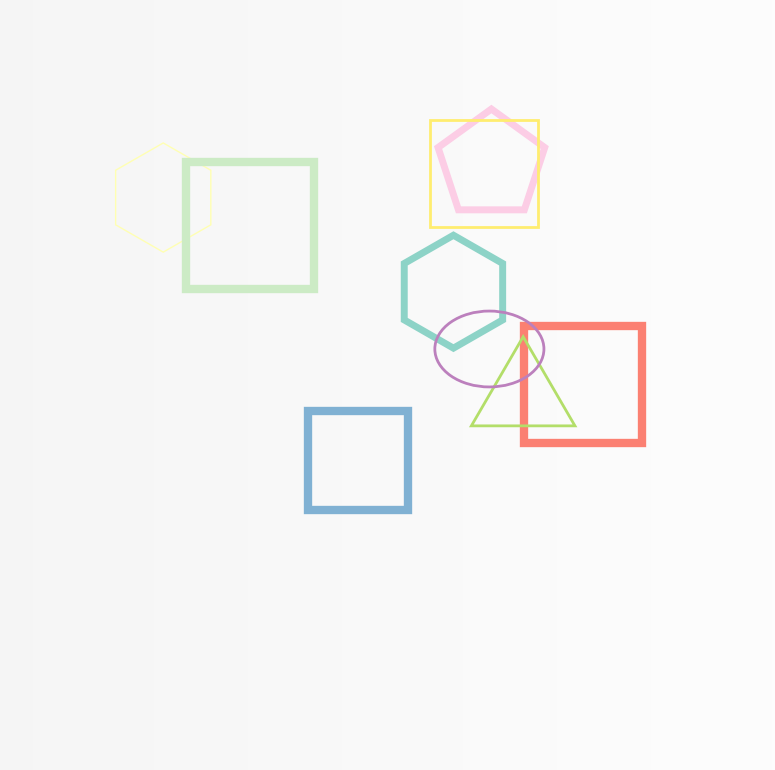[{"shape": "hexagon", "thickness": 2.5, "radius": 0.37, "center": [0.585, 0.621]}, {"shape": "hexagon", "thickness": 0.5, "radius": 0.35, "center": [0.211, 0.743]}, {"shape": "square", "thickness": 3, "radius": 0.38, "center": [0.752, 0.501]}, {"shape": "square", "thickness": 3, "radius": 0.32, "center": [0.462, 0.402]}, {"shape": "triangle", "thickness": 1, "radius": 0.39, "center": [0.675, 0.486]}, {"shape": "pentagon", "thickness": 2.5, "radius": 0.36, "center": [0.634, 0.786]}, {"shape": "oval", "thickness": 1, "radius": 0.35, "center": [0.631, 0.547]}, {"shape": "square", "thickness": 3, "radius": 0.41, "center": [0.323, 0.707]}, {"shape": "square", "thickness": 1, "radius": 0.35, "center": [0.625, 0.774]}]